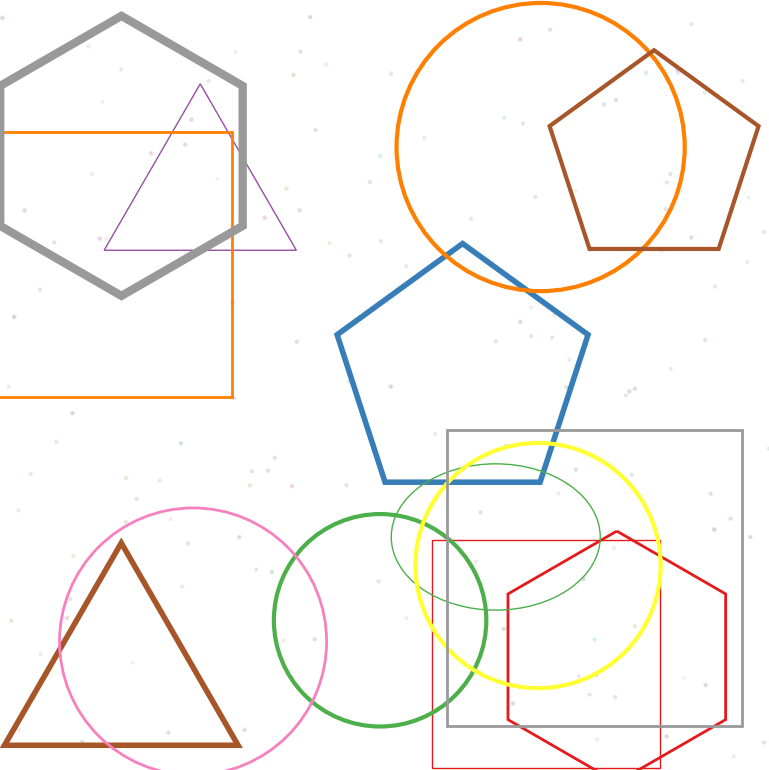[{"shape": "hexagon", "thickness": 1, "radius": 0.82, "center": [0.801, 0.147]}, {"shape": "square", "thickness": 0.5, "radius": 0.74, "center": [0.709, 0.151]}, {"shape": "pentagon", "thickness": 2, "radius": 0.86, "center": [0.601, 0.512]}, {"shape": "circle", "thickness": 1.5, "radius": 0.69, "center": [0.494, 0.194]}, {"shape": "oval", "thickness": 0.5, "radius": 0.68, "center": [0.644, 0.303]}, {"shape": "triangle", "thickness": 0.5, "radius": 0.72, "center": [0.26, 0.747]}, {"shape": "square", "thickness": 1, "radius": 0.86, "center": [0.13, 0.657]}, {"shape": "circle", "thickness": 1.5, "radius": 0.94, "center": [0.702, 0.809]}, {"shape": "circle", "thickness": 1.5, "radius": 0.8, "center": [0.699, 0.265]}, {"shape": "pentagon", "thickness": 1.5, "radius": 0.71, "center": [0.849, 0.792]}, {"shape": "triangle", "thickness": 2, "radius": 0.88, "center": [0.158, 0.12]}, {"shape": "circle", "thickness": 1, "radius": 0.87, "center": [0.251, 0.167]}, {"shape": "square", "thickness": 1, "radius": 0.96, "center": [0.772, 0.249]}, {"shape": "hexagon", "thickness": 3, "radius": 0.91, "center": [0.158, 0.798]}]